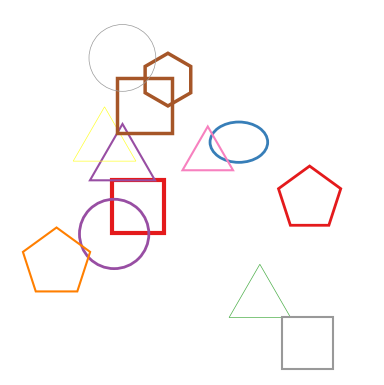[{"shape": "pentagon", "thickness": 2, "radius": 0.43, "center": [0.804, 0.484]}, {"shape": "square", "thickness": 3, "radius": 0.34, "center": [0.359, 0.464]}, {"shape": "oval", "thickness": 2, "radius": 0.37, "center": [0.62, 0.631]}, {"shape": "triangle", "thickness": 0.5, "radius": 0.46, "center": [0.675, 0.221]}, {"shape": "circle", "thickness": 2, "radius": 0.45, "center": [0.297, 0.392]}, {"shape": "triangle", "thickness": 1.5, "radius": 0.49, "center": [0.318, 0.58]}, {"shape": "pentagon", "thickness": 1.5, "radius": 0.46, "center": [0.147, 0.317]}, {"shape": "triangle", "thickness": 0.5, "radius": 0.47, "center": [0.272, 0.628]}, {"shape": "square", "thickness": 2.5, "radius": 0.35, "center": [0.375, 0.726]}, {"shape": "hexagon", "thickness": 2.5, "radius": 0.34, "center": [0.436, 0.793]}, {"shape": "triangle", "thickness": 1.5, "radius": 0.38, "center": [0.54, 0.596]}, {"shape": "circle", "thickness": 0.5, "radius": 0.43, "center": [0.318, 0.85]}, {"shape": "square", "thickness": 1.5, "radius": 0.33, "center": [0.799, 0.109]}]